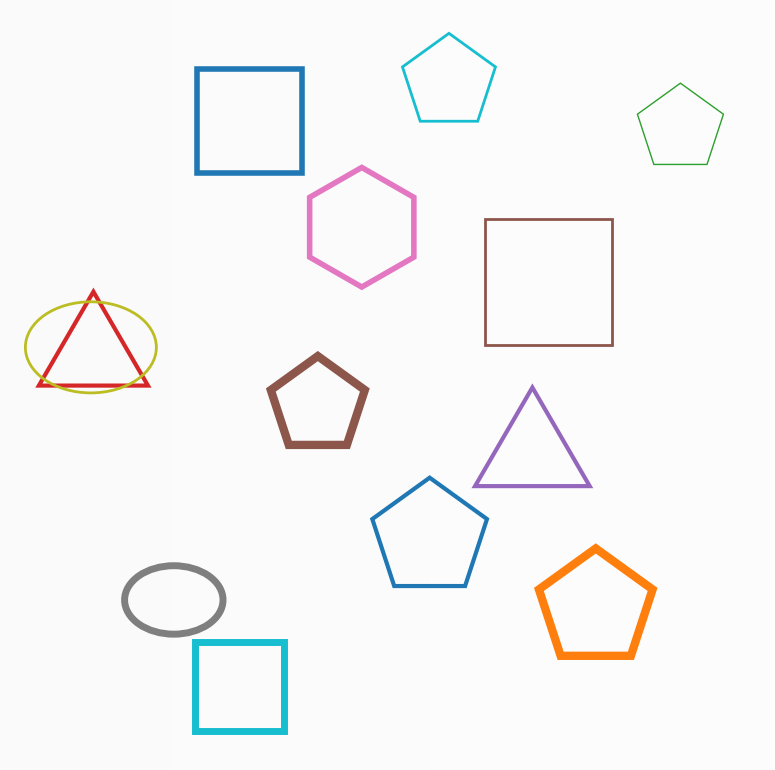[{"shape": "pentagon", "thickness": 1.5, "radius": 0.39, "center": [0.554, 0.302]}, {"shape": "square", "thickness": 2, "radius": 0.34, "center": [0.322, 0.843]}, {"shape": "pentagon", "thickness": 3, "radius": 0.39, "center": [0.769, 0.211]}, {"shape": "pentagon", "thickness": 0.5, "radius": 0.29, "center": [0.878, 0.834]}, {"shape": "triangle", "thickness": 1.5, "radius": 0.41, "center": [0.121, 0.54]}, {"shape": "triangle", "thickness": 1.5, "radius": 0.43, "center": [0.687, 0.411]}, {"shape": "pentagon", "thickness": 3, "radius": 0.32, "center": [0.41, 0.474]}, {"shape": "square", "thickness": 1, "radius": 0.41, "center": [0.708, 0.634]}, {"shape": "hexagon", "thickness": 2, "radius": 0.39, "center": [0.467, 0.705]}, {"shape": "oval", "thickness": 2.5, "radius": 0.32, "center": [0.224, 0.221]}, {"shape": "oval", "thickness": 1, "radius": 0.42, "center": [0.117, 0.549]}, {"shape": "pentagon", "thickness": 1, "radius": 0.32, "center": [0.579, 0.894]}, {"shape": "square", "thickness": 2.5, "radius": 0.29, "center": [0.309, 0.108]}]